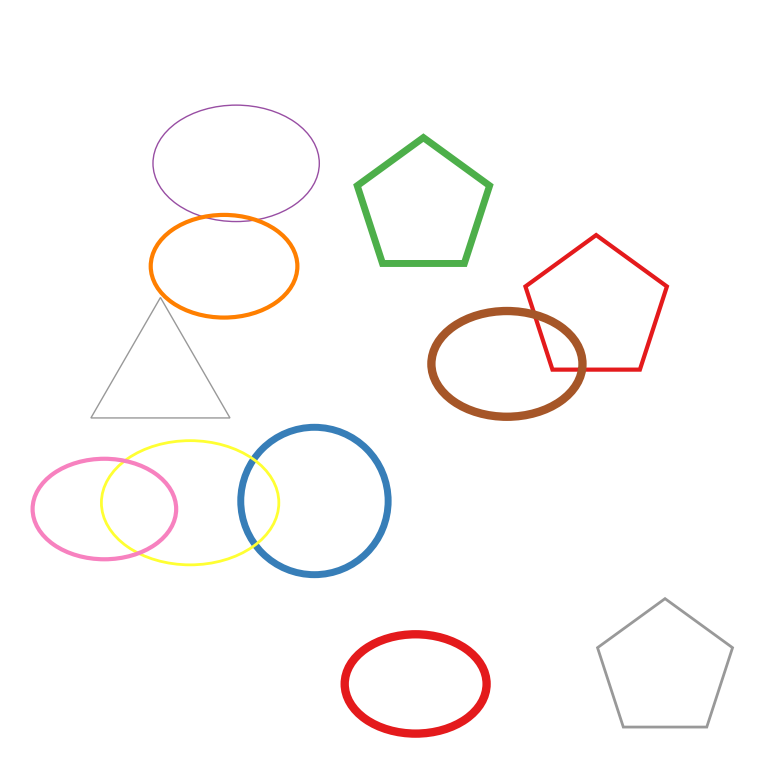[{"shape": "pentagon", "thickness": 1.5, "radius": 0.48, "center": [0.774, 0.598]}, {"shape": "oval", "thickness": 3, "radius": 0.46, "center": [0.54, 0.112]}, {"shape": "circle", "thickness": 2.5, "radius": 0.48, "center": [0.408, 0.349]}, {"shape": "pentagon", "thickness": 2.5, "radius": 0.45, "center": [0.55, 0.731]}, {"shape": "oval", "thickness": 0.5, "radius": 0.54, "center": [0.307, 0.788]}, {"shape": "oval", "thickness": 1.5, "radius": 0.48, "center": [0.291, 0.654]}, {"shape": "oval", "thickness": 1, "radius": 0.58, "center": [0.247, 0.347]}, {"shape": "oval", "thickness": 3, "radius": 0.49, "center": [0.658, 0.527]}, {"shape": "oval", "thickness": 1.5, "radius": 0.47, "center": [0.136, 0.339]}, {"shape": "pentagon", "thickness": 1, "radius": 0.46, "center": [0.864, 0.13]}, {"shape": "triangle", "thickness": 0.5, "radius": 0.52, "center": [0.208, 0.509]}]